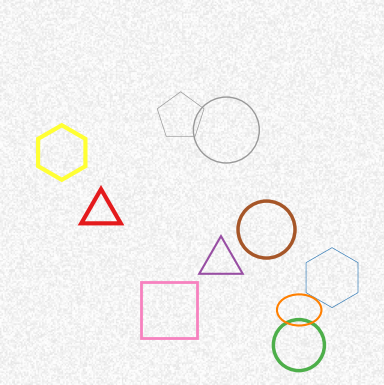[{"shape": "triangle", "thickness": 3, "radius": 0.3, "center": [0.262, 0.45]}, {"shape": "hexagon", "thickness": 0.5, "radius": 0.39, "center": [0.862, 0.279]}, {"shape": "circle", "thickness": 2.5, "radius": 0.33, "center": [0.776, 0.104]}, {"shape": "triangle", "thickness": 1.5, "radius": 0.33, "center": [0.574, 0.321]}, {"shape": "oval", "thickness": 1.5, "radius": 0.29, "center": [0.777, 0.195]}, {"shape": "hexagon", "thickness": 3, "radius": 0.35, "center": [0.16, 0.604]}, {"shape": "circle", "thickness": 2.5, "radius": 0.37, "center": [0.692, 0.404]}, {"shape": "square", "thickness": 2, "radius": 0.36, "center": [0.439, 0.194]}, {"shape": "circle", "thickness": 1, "radius": 0.43, "center": [0.588, 0.662]}, {"shape": "pentagon", "thickness": 0.5, "radius": 0.32, "center": [0.469, 0.698]}]